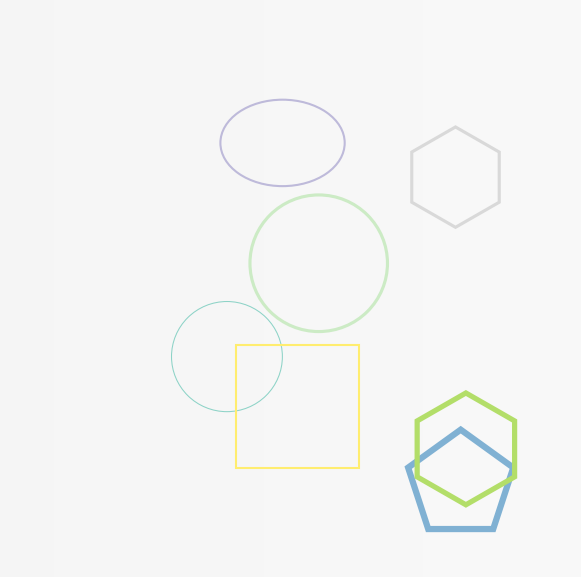[{"shape": "circle", "thickness": 0.5, "radius": 0.48, "center": [0.39, 0.382]}, {"shape": "oval", "thickness": 1, "radius": 0.53, "center": [0.486, 0.752]}, {"shape": "pentagon", "thickness": 3, "radius": 0.48, "center": [0.793, 0.16]}, {"shape": "hexagon", "thickness": 2.5, "radius": 0.48, "center": [0.802, 0.222]}, {"shape": "hexagon", "thickness": 1.5, "radius": 0.43, "center": [0.784, 0.692]}, {"shape": "circle", "thickness": 1.5, "radius": 0.59, "center": [0.548, 0.543]}, {"shape": "square", "thickness": 1, "radius": 0.53, "center": [0.512, 0.295]}]